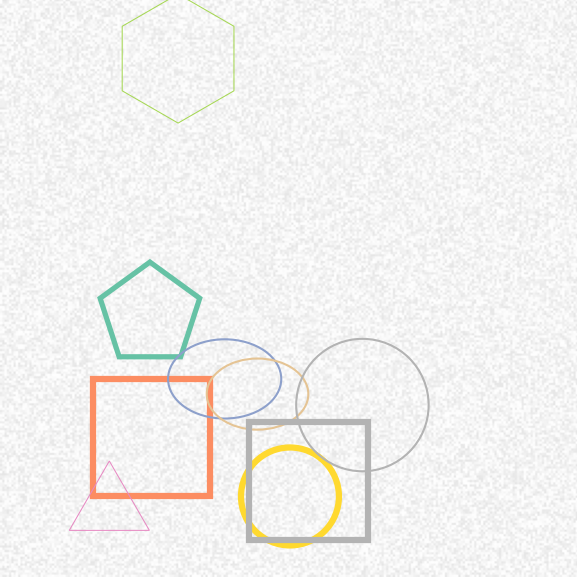[{"shape": "pentagon", "thickness": 2.5, "radius": 0.45, "center": [0.26, 0.455]}, {"shape": "square", "thickness": 3, "radius": 0.5, "center": [0.262, 0.241]}, {"shape": "oval", "thickness": 1, "radius": 0.49, "center": [0.389, 0.343]}, {"shape": "triangle", "thickness": 0.5, "radius": 0.4, "center": [0.189, 0.121]}, {"shape": "hexagon", "thickness": 0.5, "radius": 0.56, "center": [0.308, 0.898]}, {"shape": "circle", "thickness": 3, "radius": 0.42, "center": [0.502, 0.139]}, {"shape": "oval", "thickness": 1, "radius": 0.44, "center": [0.446, 0.317]}, {"shape": "circle", "thickness": 1, "radius": 0.57, "center": [0.628, 0.298]}, {"shape": "square", "thickness": 3, "radius": 0.51, "center": [0.534, 0.166]}]